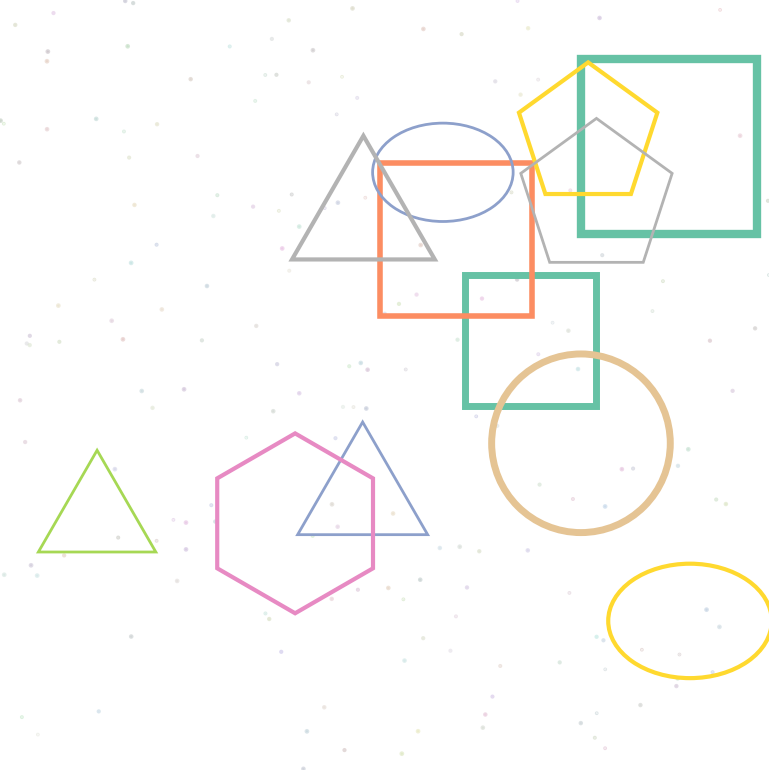[{"shape": "square", "thickness": 3, "radius": 0.57, "center": [0.868, 0.81]}, {"shape": "square", "thickness": 2.5, "radius": 0.43, "center": [0.689, 0.558]}, {"shape": "square", "thickness": 2, "radius": 0.49, "center": [0.593, 0.689]}, {"shape": "oval", "thickness": 1, "radius": 0.46, "center": [0.575, 0.776]}, {"shape": "triangle", "thickness": 1, "radius": 0.49, "center": [0.471, 0.354]}, {"shape": "hexagon", "thickness": 1.5, "radius": 0.58, "center": [0.383, 0.32]}, {"shape": "triangle", "thickness": 1, "radius": 0.44, "center": [0.126, 0.327]}, {"shape": "oval", "thickness": 1.5, "radius": 0.53, "center": [0.896, 0.194]}, {"shape": "pentagon", "thickness": 1.5, "radius": 0.47, "center": [0.764, 0.824]}, {"shape": "circle", "thickness": 2.5, "radius": 0.58, "center": [0.755, 0.424]}, {"shape": "pentagon", "thickness": 1, "radius": 0.52, "center": [0.775, 0.743]}, {"shape": "triangle", "thickness": 1.5, "radius": 0.54, "center": [0.472, 0.717]}]